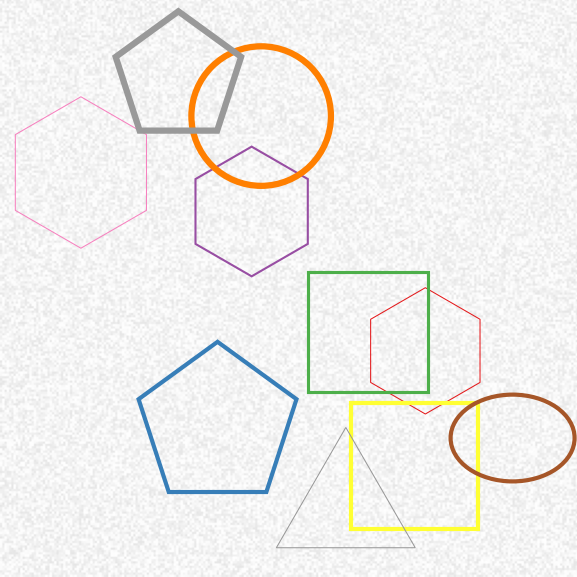[{"shape": "hexagon", "thickness": 0.5, "radius": 0.55, "center": [0.737, 0.392]}, {"shape": "pentagon", "thickness": 2, "radius": 0.72, "center": [0.377, 0.263]}, {"shape": "square", "thickness": 1.5, "radius": 0.52, "center": [0.637, 0.423]}, {"shape": "hexagon", "thickness": 1, "radius": 0.56, "center": [0.436, 0.633]}, {"shape": "circle", "thickness": 3, "radius": 0.6, "center": [0.452, 0.798]}, {"shape": "square", "thickness": 2, "radius": 0.55, "center": [0.718, 0.193]}, {"shape": "oval", "thickness": 2, "radius": 0.54, "center": [0.888, 0.241]}, {"shape": "hexagon", "thickness": 0.5, "radius": 0.66, "center": [0.14, 0.7]}, {"shape": "pentagon", "thickness": 3, "radius": 0.57, "center": [0.309, 0.865]}, {"shape": "triangle", "thickness": 0.5, "radius": 0.69, "center": [0.599, 0.12]}]